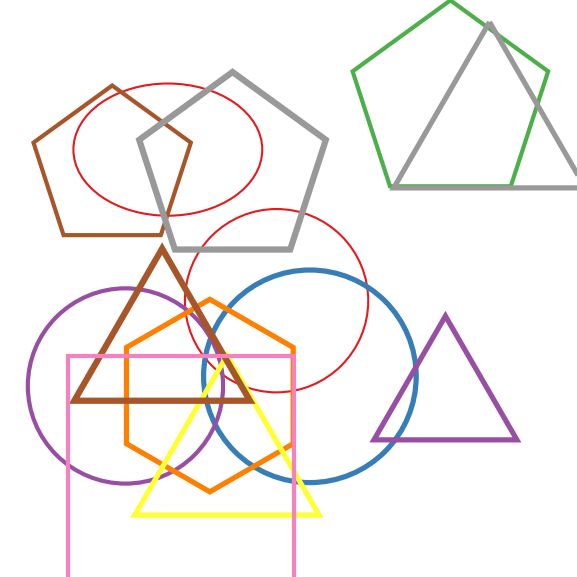[{"shape": "oval", "thickness": 1, "radius": 0.82, "center": [0.291, 0.74]}, {"shape": "circle", "thickness": 1, "radius": 0.79, "center": [0.479, 0.478]}, {"shape": "circle", "thickness": 2.5, "radius": 0.92, "center": [0.537, 0.348]}, {"shape": "pentagon", "thickness": 2, "radius": 0.89, "center": [0.78, 0.821]}, {"shape": "triangle", "thickness": 2.5, "radius": 0.71, "center": [0.771, 0.309]}, {"shape": "circle", "thickness": 2, "radius": 0.85, "center": [0.217, 0.331]}, {"shape": "hexagon", "thickness": 2.5, "radius": 0.83, "center": [0.363, 0.314]}, {"shape": "triangle", "thickness": 2.5, "radius": 0.92, "center": [0.393, 0.199]}, {"shape": "triangle", "thickness": 3, "radius": 0.88, "center": [0.281, 0.393]}, {"shape": "pentagon", "thickness": 2, "radius": 0.72, "center": [0.194, 0.708]}, {"shape": "square", "thickness": 2, "radius": 0.98, "center": [0.314, 0.188]}, {"shape": "triangle", "thickness": 2.5, "radius": 0.96, "center": [0.848, 0.77]}, {"shape": "pentagon", "thickness": 3, "radius": 0.85, "center": [0.403, 0.705]}]